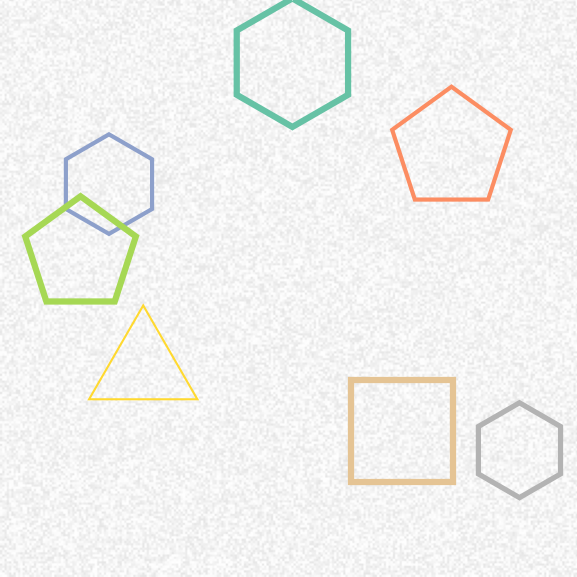[{"shape": "hexagon", "thickness": 3, "radius": 0.56, "center": [0.506, 0.891]}, {"shape": "pentagon", "thickness": 2, "radius": 0.54, "center": [0.782, 0.741]}, {"shape": "hexagon", "thickness": 2, "radius": 0.43, "center": [0.189, 0.68]}, {"shape": "pentagon", "thickness": 3, "radius": 0.5, "center": [0.139, 0.559]}, {"shape": "triangle", "thickness": 1, "radius": 0.54, "center": [0.248, 0.362]}, {"shape": "square", "thickness": 3, "radius": 0.44, "center": [0.696, 0.253]}, {"shape": "hexagon", "thickness": 2.5, "radius": 0.41, "center": [0.9, 0.22]}]